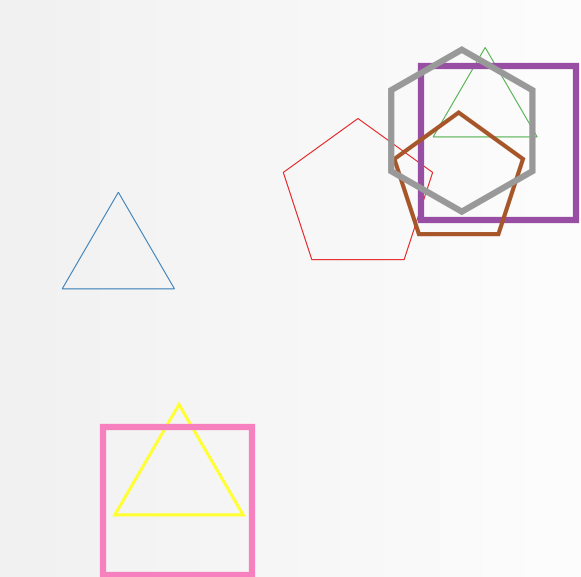[{"shape": "pentagon", "thickness": 0.5, "radius": 0.68, "center": [0.616, 0.659]}, {"shape": "triangle", "thickness": 0.5, "radius": 0.56, "center": [0.204, 0.555]}, {"shape": "triangle", "thickness": 0.5, "radius": 0.52, "center": [0.835, 0.814]}, {"shape": "square", "thickness": 3, "radius": 0.67, "center": [0.858, 0.752]}, {"shape": "triangle", "thickness": 1.5, "radius": 0.64, "center": [0.308, 0.171]}, {"shape": "pentagon", "thickness": 2, "radius": 0.58, "center": [0.789, 0.688]}, {"shape": "square", "thickness": 3, "radius": 0.64, "center": [0.306, 0.132]}, {"shape": "hexagon", "thickness": 3, "radius": 0.7, "center": [0.795, 0.773]}]